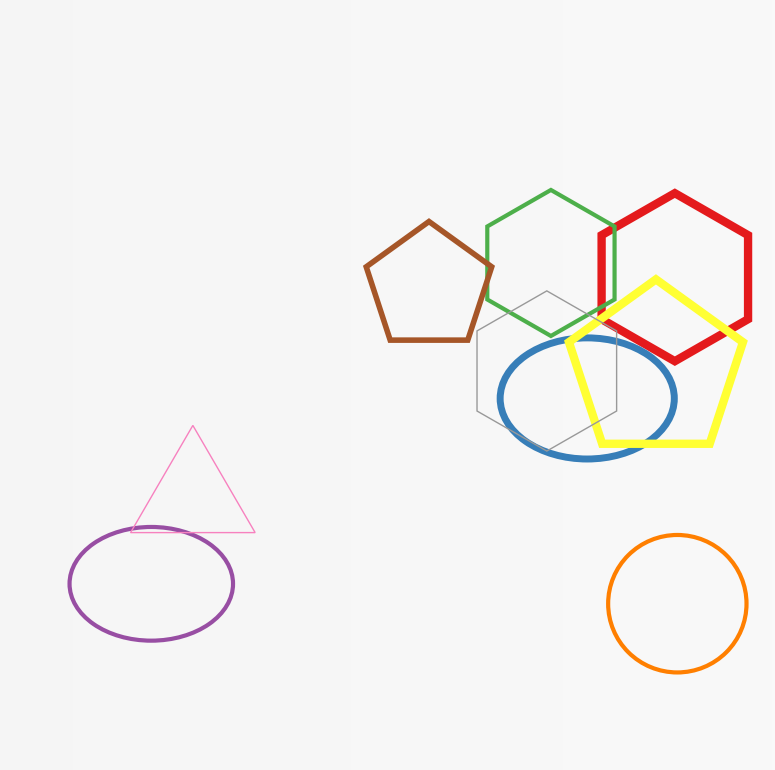[{"shape": "hexagon", "thickness": 3, "radius": 0.55, "center": [0.871, 0.64]}, {"shape": "oval", "thickness": 2.5, "radius": 0.56, "center": [0.758, 0.483]}, {"shape": "hexagon", "thickness": 1.5, "radius": 0.47, "center": [0.711, 0.658]}, {"shape": "oval", "thickness": 1.5, "radius": 0.53, "center": [0.195, 0.242]}, {"shape": "circle", "thickness": 1.5, "radius": 0.45, "center": [0.874, 0.216]}, {"shape": "pentagon", "thickness": 3, "radius": 0.59, "center": [0.846, 0.519]}, {"shape": "pentagon", "thickness": 2, "radius": 0.43, "center": [0.554, 0.627]}, {"shape": "triangle", "thickness": 0.5, "radius": 0.46, "center": [0.249, 0.355]}, {"shape": "hexagon", "thickness": 0.5, "radius": 0.52, "center": [0.706, 0.518]}]